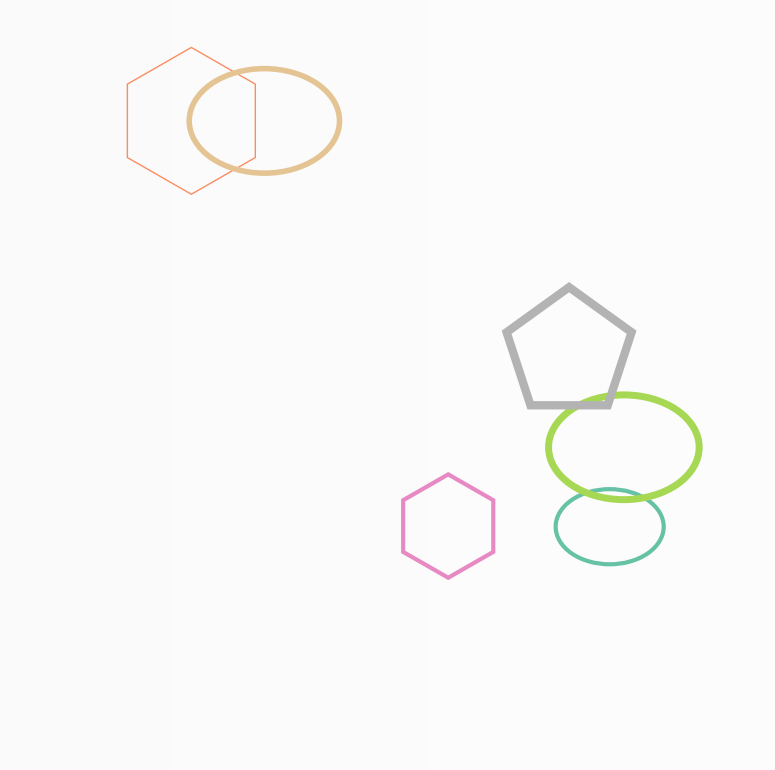[{"shape": "oval", "thickness": 1.5, "radius": 0.35, "center": [0.787, 0.316]}, {"shape": "hexagon", "thickness": 0.5, "radius": 0.48, "center": [0.247, 0.843]}, {"shape": "hexagon", "thickness": 1.5, "radius": 0.34, "center": [0.578, 0.317]}, {"shape": "oval", "thickness": 2.5, "radius": 0.49, "center": [0.805, 0.419]}, {"shape": "oval", "thickness": 2, "radius": 0.48, "center": [0.341, 0.843]}, {"shape": "pentagon", "thickness": 3, "radius": 0.42, "center": [0.734, 0.542]}]